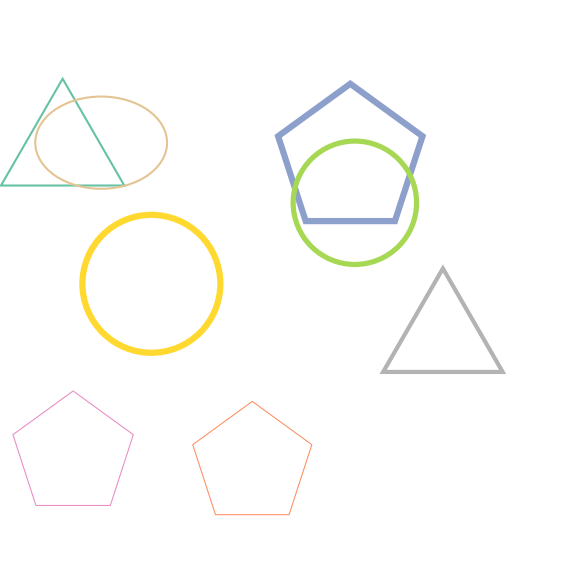[{"shape": "triangle", "thickness": 1, "radius": 0.62, "center": [0.108, 0.74]}, {"shape": "pentagon", "thickness": 0.5, "radius": 0.54, "center": [0.437, 0.196]}, {"shape": "pentagon", "thickness": 3, "radius": 0.66, "center": [0.607, 0.723]}, {"shape": "pentagon", "thickness": 0.5, "radius": 0.55, "center": [0.127, 0.213]}, {"shape": "circle", "thickness": 2.5, "radius": 0.53, "center": [0.614, 0.648]}, {"shape": "circle", "thickness": 3, "radius": 0.6, "center": [0.262, 0.508]}, {"shape": "oval", "thickness": 1, "radius": 0.57, "center": [0.175, 0.752]}, {"shape": "triangle", "thickness": 2, "radius": 0.6, "center": [0.767, 0.415]}]